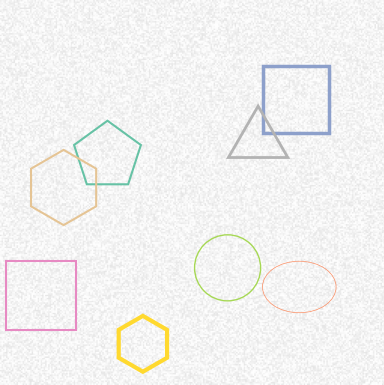[{"shape": "pentagon", "thickness": 1.5, "radius": 0.46, "center": [0.279, 0.595]}, {"shape": "oval", "thickness": 0.5, "radius": 0.48, "center": [0.777, 0.255]}, {"shape": "square", "thickness": 2.5, "radius": 0.43, "center": [0.769, 0.741]}, {"shape": "square", "thickness": 1.5, "radius": 0.45, "center": [0.106, 0.233]}, {"shape": "circle", "thickness": 1, "radius": 0.43, "center": [0.591, 0.304]}, {"shape": "hexagon", "thickness": 3, "radius": 0.36, "center": [0.371, 0.107]}, {"shape": "hexagon", "thickness": 1.5, "radius": 0.49, "center": [0.165, 0.513]}, {"shape": "triangle", "thickness": 2, "radius": 0.45, "center": [0.67, 0.635]}]